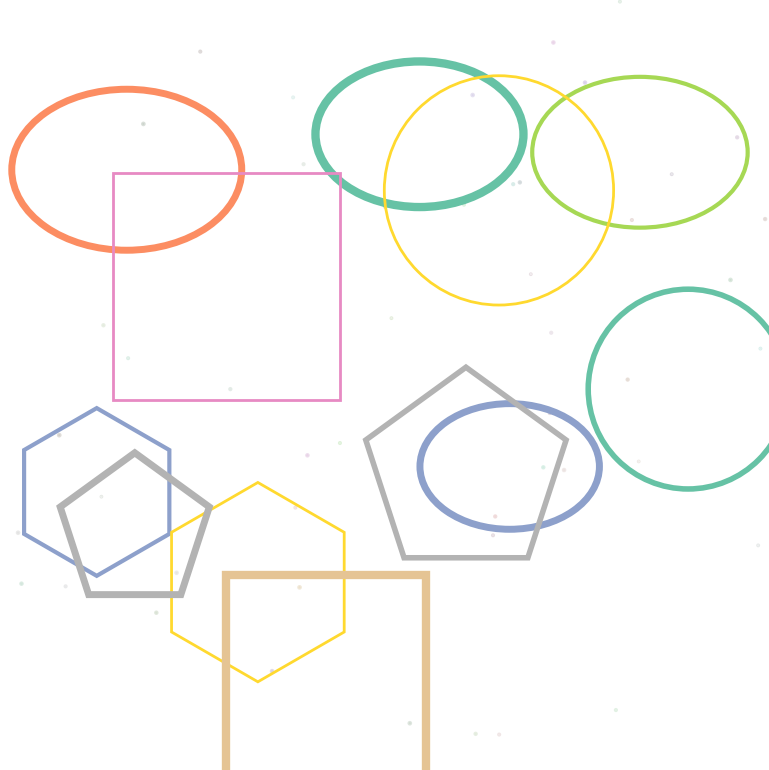[{"shape": "oval", "thickness": 3, "radius": 0.68, "center": [0.545, 0.826]}, {"shape": "circle", "thickness": 2, "radius": 0.65, "center": [0.894, 0.495]}, {"shape": "oval", "thickness": 2.5, "radius": 0.75, "center": [0.165, 0.78]}, {"shape": "oval", "thickness": 2.5, "radius": 0.58, "center": [0.662, 0.394]}, {"shape": "hexagon", "thickness": 1.5, "radius": 0.54, "center": [0.126, 0.361]}, {"shape": "square", "thickness": 1, "radius": 0.74, "center": [0.295, 0.627]}, {"shape": "oval", "thickness": 1.5, "radius": 0.7, "center": [0.831, 0.802]}, {"shape": "hexagon", "thickness": 1, "radius": 0.65, "center": [0.335, 0.244]}, {"shape": "circle", "thickness": 1, "radius": 0.74, "center": [0.648, 0.753]}, {"shape": "square", "thickness": 3, "radius": 0.65, "center": [0.423, 0.123]}, {"shape": "pentagon", "thickness": 2.5, "radius": 0.51, "center": [0.175, 0.31]}, {"shape": "pentagon", "thickness": 2, "radius": 0.68, "center": [0.605, 0.386]}]